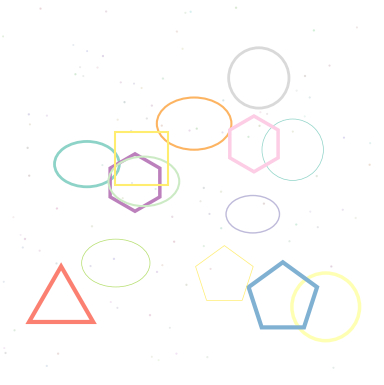[{"shape": "circle", "thickness": 0.5, "radius": 0.4, "center": [0.76, 0.611]}, {"shape": "oval", "thickness": 2, "radius": 0.42, "center": [0.226, 0.574]}, {"shape": "circle", "thickness": 2.5, "radius": 0.44, "center": [0.846, 0.203]}, {"shape": "oval", "thickness": 1, "radius": 0.35, "center": [0.657, 0.444]}, {"shape": "triangle", "thickness": 3, "radius": 0.48, "center": [0.159, 0.212]}, {"shape": "pentagon", "thickness": 3, "radius": 0.47, "center": [0.735, 0.225]}, {"shape": "oval", "thickness": 1.5, "radius": 0.48, "center": [0.504, 0.679]}, {"shape": "oval", "thickness": 0.5, "radius": 0.44, "center": [0.301, 0.317]}, {"shape": "hexagon", "thickness": 2.5, "radius": 0.36, "center": [0.66, 0.626]}, {"shape": "circle", "thickness": 2, "radius": 0.39, "center": [0.672, 0.798]}, {"shape": "hexagon", "thickness": 2.5, "radius": 0.37, "center": [0.351, 0.526]}, {"shape": "oval", "thickness": 1.5, "radius": 0.46, "center": [0.374, 0.529]}, {"shape": "square", "thickness": 1.5, "radius": 0.35, "center": [0.368, 0.589]}, {"shape": "pentagon", "thickness": 0.5, "radius": 0.39, "center": [0.583, 0.283]}]